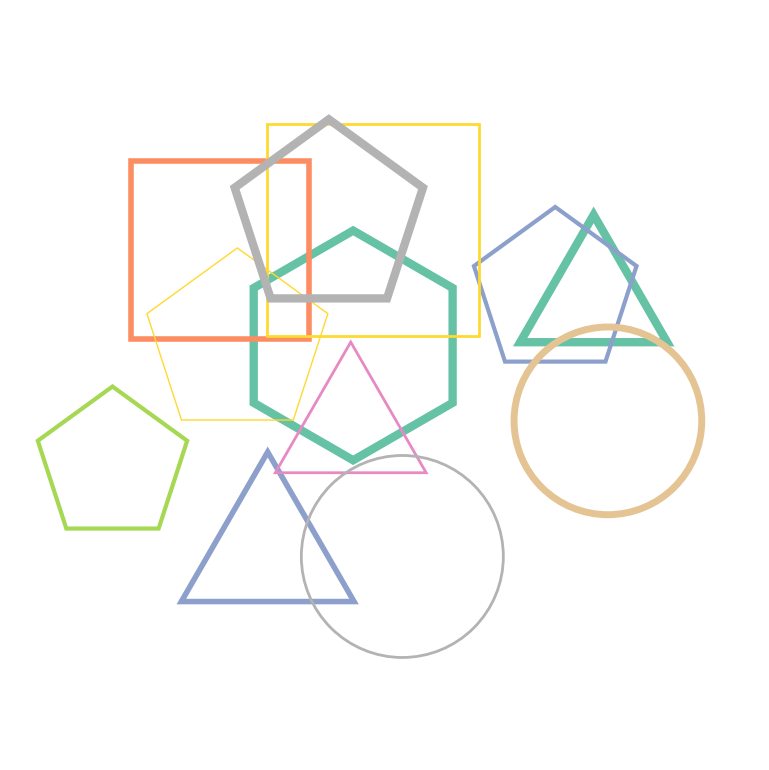[{"shape": "triangle", "thickness": 3, "radius": 0.55, "center": [0.771, 0.611]}, {"shape": "hexagon", "thickness": 3, "radius": 0.75, "center": [0.459, 0.551]}, {"shape": "square", "thickness": 2, "radius": 0.58, "center": [0.286, 0.675]}, {"shape": "triangle", "thickness": 2, "radius": 0.65, "center": [0.348, 0.284]}, {"shape": "pentagon", "thickness": 1.5, "radius": 0.56, "center": [0.721, 0.62]}, {"shape": "triangle", "thickness": 1, "radius": 0.57, "center": [0.456, 0.443]}, {"shape": "pentagon", "thickness": 1.5, "radius": 0.51, "center": [0.146, 0.396]}, {"shape": "square", "thickness": 1, "radius": 0.69, "center": [0.484, 0.702]}, {"shape": "pentagon", "thickness": 0.5, "radius": 0.62, "center": [0.308, 0.554]}, {"shape": "circle", "thickness": 2.5, "radius": 0.61, "center": [0.789, 0.453]}, {"shape": "circle", "thickness": 1, "radius": 0.66, "center": [0.523, 0.277]}, {"shape": "pentagon", "thickness": 3, "radius": 0.64, "center": [0.427, 0.716]}]